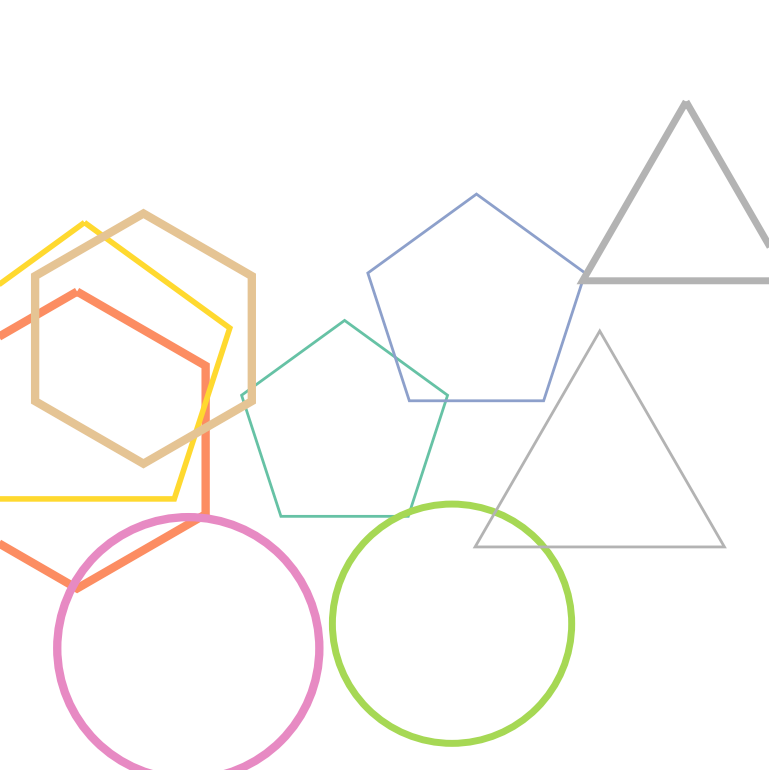[{"shape": "pentagon", "thickness": 1, "radius": 0.7, "center": [0.448, 0.443]}, {"shape": "hexagon", "thickness": 3, "radius": 0.96, "center": [0.1, 0.429]}, {"shape": "pentagon", "thickness": 1, "radius": 0.74, "center": [0.619, 0.6]}, {"shape": "circle", "thickness": 3, "radius": 0.85, "center": [0.245, 0.158]}, {"shape": "circle", "thickness": 2.5, "radius": 0.78, "center": [0.587, 0.19]}, {"shape": "pentagon", "thickness": 2, "radius": 0.99, "center": [0.11, 0.513]}, {"shape": "hexagon", "thickness": 3, "radius": 0.81, "center": [0.186, 0.56]}, {"shape": "triangle", "thickness": 1, "radius": 0.93, "center": [0.779, 0.383]}, {"shape": "triangle", "thickness": 2.5, "radius": 0.78, "center": [0.891, 0.713]}]